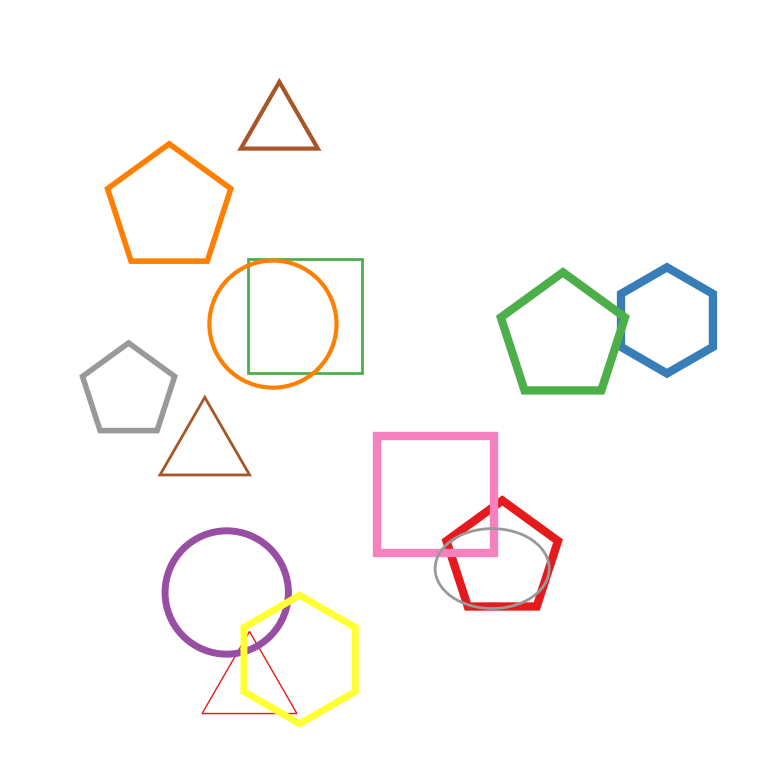[{"shape": "pentagon", "thickness": 3, "radius": 0.38, "center": [0.652, 0.274]}, {"shape": "triangle", "thickness": 0.5, "radius": 0.36, "center": [0.324, 0.109]}, {"shape": "hexagon", "thickness": 3, "radius": 0.34, "center": [0.866, 0.584]}, {"shape": "pentagon", "thickness": 3, "radius": 0.42, "center": [0.731, 0.562]}, {"shape": "square", "thickness": 1, "radius": 0.37, "center": [0.396, 0.59]}, {"shape": "circle", "thickness": 2.5, "radius": 0.4, "center": [0.294, 0.231]}, {"shape": "circle", "thickness": 1.5, "radius": 0.41, "center": [0.354, 0.579]}, {"shape": "pentagon", "thickness": 2, "radius": 0.42, "center": [0.22, 0.729]}, {"shape": "hexagon", "thickness": 2.5, "radius": 0.42, "center": [0.389, 0.143]}, {"shape": "triangle", "thickness": 1.5, "radius": 0.29, "center": [0.363, 0.836]}, {"shape": "triangle", "thickness": 1, "radius": 0.34, "center": [0.266, 0.417]}, {"shape": "square", "thickness": 3, "radius": 0.38, "center": [0.565, 0.357]}, {"shape": "oval", "thickness": 1, "radius": 0.37, "center": [0.639, 0.262]}, {"shape": "pentagon", "thickness": 2, "radius": 0.31, "center": [0.167, 0.492]}]